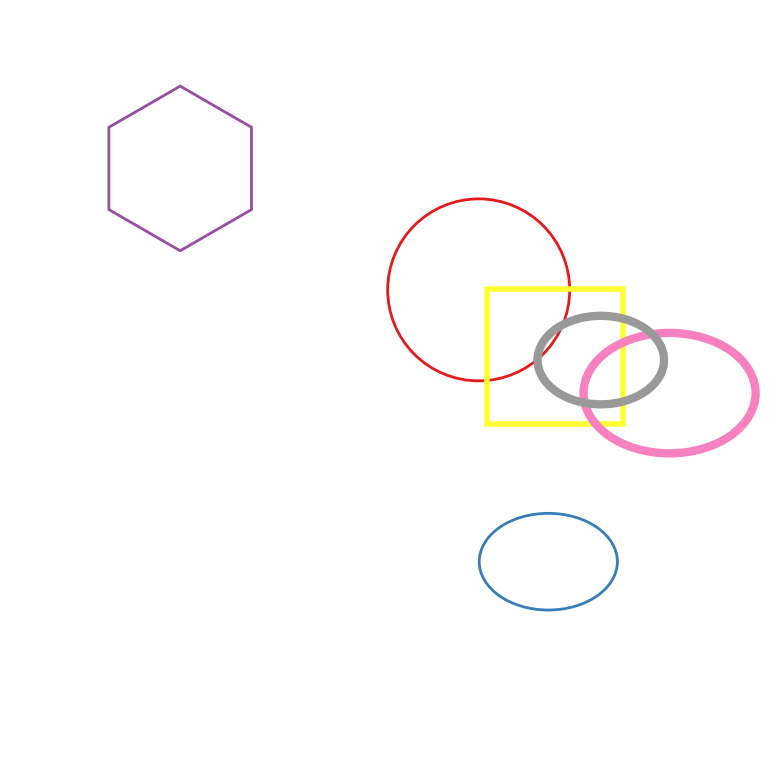[{"shape": "circle", "thickness": 1, "radius": 0.59, "center": [0.622, 0.624]}, {"shape": "oval", "thickness": 1, "radius": 0.45, "center": [0.712, 0.271]}, {"shape": "hexagon", "thickness": 1, "radius": 0.53, "center": [0.234, 0.781]}, {"shape": "square", "thickness": 2, "radius": 0.44, "center": [0.721, 0.537]}, {"shape": "oval", "thickness": 3, "radius": 0.56, "center": [0.87, 0.489]}, {"shape": "oval", "thickness": 3, "radius": 0.41, "center": [0.78, 0.532]}]